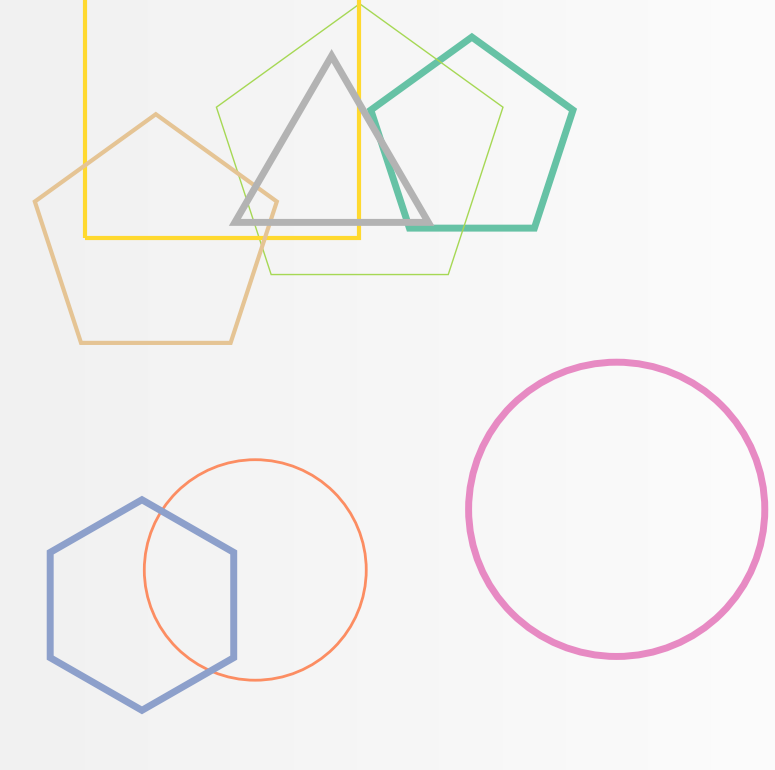[{"shape": "pentagon", "thickness": 2.5, "radius": 0.69, "center": [0.609, 0.815]}, {"shape": "circle", "thickness": 1, "radius": 0.72, "center": [0.329, 0.26]}, {"shape": "hexagon", "thickness": 2.5, "radius": 0.68, "center": [0.183, 0.214]}, {"shape": "circle", "thickness": 2.5, "radius": 0.96, "center": [0.796, 0.339]}, {"shape": "pentagon", "thickness": 0.5, "radius": 0.97, "center": [0.464, 0.801]}, {"shape": "square", "thickness": 1.5, "radius": 0.88, "center": [0.287, 0.867]}, {"shape": "pentagon", "thickness": 1.5, "radius": 0.82, "center": [0.201, 0.687]}, {"shape": "triangle", "thickness": 2.5, "radius": 0.72, "center": [0.428, 0.783]}]